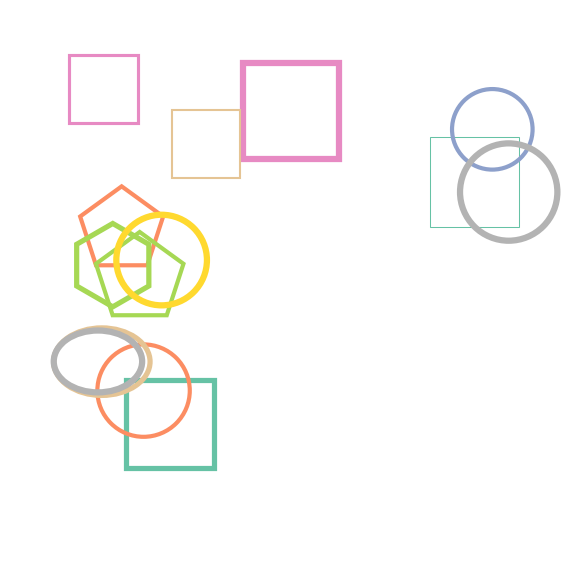[{"shape": "square", "thickness": 0.5, "radius": 0.39, "center": [0.822, 0.684]}, {"shape": "square", "thickness": 2.5, "radius": 0.38, "center": [0.294, 0.265]}, {"shape": "pentagon", "thickness": 2, "radius": 0.38, "center": [0.211, 0.601]}, {"shape": "circle", "thickness": 2, "radius": 0.4, "center": [0.249, 0.323]}, {"shape": "circle", "thickness": 2, "radius": 0.35, "center": [0.852, 0.775]}, {"shape": "square", "thickness": 1.5, "radius": 0.3, "center": [0.179, 0.844]}, {"shape": "square", "thickness": 3, "radius": 0.41, "center": [0.504, 0.807]}, {"shape": "pentagon", "thickness": 2, "radius": 0.4, "center": [0.242, 0.518]}, {"shape": "hexagon", "thickness": 2.5, "radius": 0.36, "center": [0.195, 0.54]}, {"shape": "circle", "thickness": 3, "radius": 0.39, "center": [0.28, 0.549]}, {"shape": "oval", "thickness": 2.5, "radius": 0.42, "center": [0.176, 0.373]}, {"shape": "square", "thickness": 1, "radius": 0.29, "center": [0.358, 0.75]}, {"shape": "oval", "thickness": 3, "radius": 0.38, "center": [0.17, 0.373]}, {"shape": "circle", "thickness": 3, "radius": 0.42, "center": [0.881, 0.667]}]